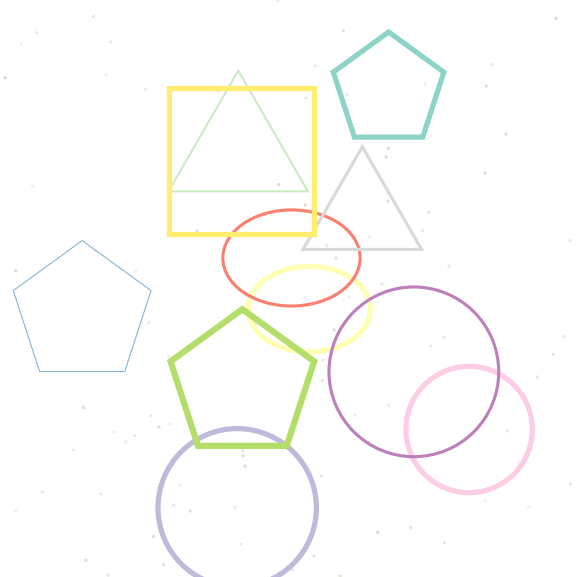[{"shape": "pentagon", "thickness": 2.5, "radius": 0.5, "center": [0.673, 0.843]}, {"shape": "oval", "thickness": 2.5, "radius": 0.53, "center": [0.536, 0.464]}, {"shape": "circle", "thickness": 2.5, "radius": 0.69, "center": [0.411, 0.12]}, {"shape": "oval", "thickness": 1.5, "radius": 0.59, "center": [0.505, 0.552]}, {"shape": "pentagon", "thickness": 0.5, "radius": 0.63, "center": [0.142, 0.457]}, {"shape": "pentagon", "thickness": 3, "radius": 0.65, "center": [0.42, 0.333]}, {"shape": "circle", "thickness": 2.5, "radius": 0.55, "center": [0.812, 0.255]}, {"shape": "triangle", "thickness": 1.5, "radius": 0.59, "center": [0.627, 0.626]}, {"shape": "circle", "thickness": 1.5, "radius": 0.73, "center": [0.717, 0.355]}, {"shape": "triangle", "thickness": 1, "radius": 0.7, "center": [0.413, 0.738]}, {"shape": "square", "thickness": 2.5, "radius": 0.63, "center": [0.418, 0.72]}]